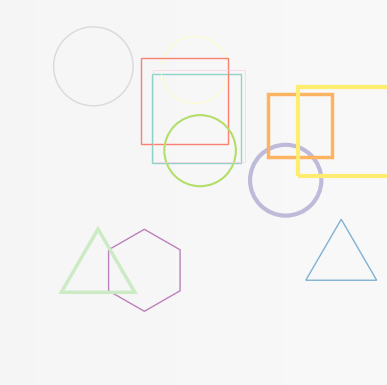[{"shape": "square", "thickness": 1, "radius": 0.58, "center": [0.507, 0.693]}, {"shape": "circle", "thickness": 0.5, "radius": 0.43, "center": [0.503, 0.818]}, {"shape": "circle", "thickness": 3, "radius": 0.46, "center": [0.737, 0.532]}, {"shape": "square", "thickness": 1, "radius": 0.56, "center": [0.476, 0.737]}, {"shape": "triangle", "thickness": 1, "radius": 0.53, "center": [0.881, 0.325]}, {"shape": "square", "thickness": 2.5, "radius": 0.41, "center": [0.774, 0.675]}, {"shape": "circle", "thickness": 1.5, "radius": 0.46, "center": [0.516, 0.609]}, {"shape": "square", "thickness": 0.5, "radius": 0.59, "center": [0.514, 0.699]}, {"shape": "circle", "thickness": 1, "radius": 0.51, "center": [0.241, 0.828]}, {"shape": "hexagon", "thickness": 1, "radius": 0.53, "center": [0.372, 0.298]}, {"shape": "triangle", "thickness": 2.5, "radius": 0.55, "center": [0.253, 0.296]}, {"shape": "square", "thickness": 3, "radius": 0.58, "center": [0.886, 0.659]}]